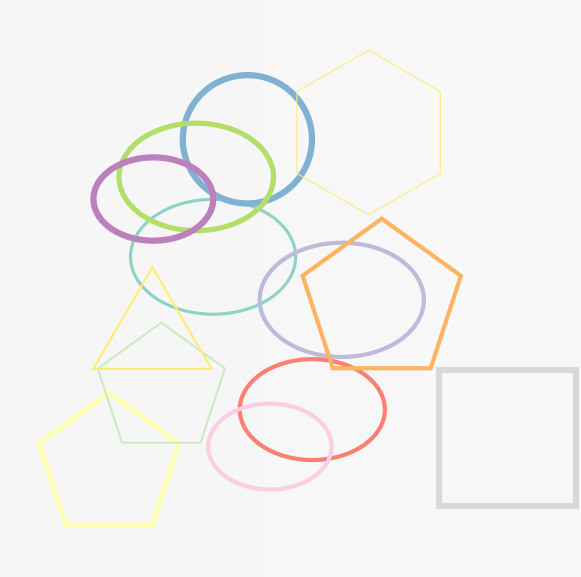[{"shape": "oval", "thickness": 1.5, "radius": 0.71, "center": [0.367, 0.554]}, {"shape": "pentagon", "thickness": 2.5, "radius": 0.63, "center": [0.188, 0.192]}, {"shape": "oval", "thickness": 2, "radius": 0.71, "center": [0.588, 0.48]}, {"shape": "oval", "thickness": 2, "radius": 0.62, "center": [0.537, 0.29]}, {"shape": "circle", "thickness": 3, "radius": 0.56, "center": [0.426, 0.758]}, {"shape": "pentagon", "thickness": 2, "radius": 0.72, "center": [0.657, 0.477]}, {"shape": "oval", "thickness": 2.5, "radius": 0.66, "center": [0.338, 0.693]}, {"shape": "oval", "thickness": 2, "radius": 0.53, "center": [0.464, 0.226]}, {"shape": "square", "thickness": 3, "radius": 0.59, "center": [0.874, 0.241]}, {"shape": "oval", "thickness": 3, "radius": 0.52, "center": [0.264, 0.655]}, {"shape": "pentagon", "thickness": 1, "radius": 0.57, "center": [0.278, 0.326]}, {"shape": "hexagon", "thickness": 0.5, "radius": 0.71, "center": [0.634, 0.77]}, {"shape": "triangle", "thickness": 1, "radius": 0.59, "center": [0.262, 0.419]}]